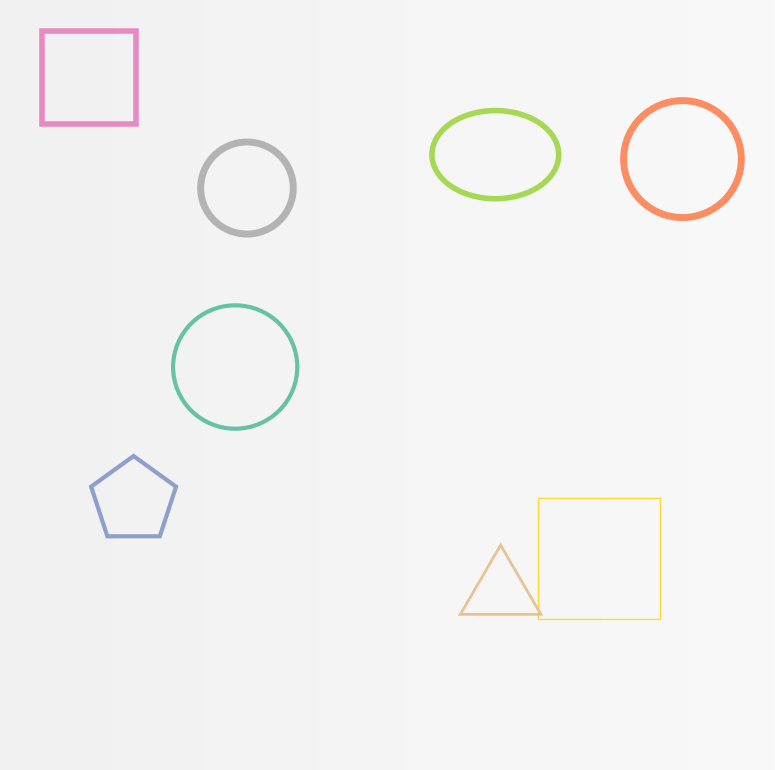[{"shape": "circle", "thickness": 1.5, "radius": 0.4, "center": [0.303, 0.523]}, {"shape": "circle", "thickness": 2.5, "radius": 0.38, "center": [0.881, 0.793]}, {"shape": "pentagon", "thickness": 1.5, "radius": 0.29, "center": [0.172, 0.35]}, {"shape": "square", "thickness": 2, "radius": 0.3, "center": [0.115, 0.899]}, {"shape": "oval", "thickness": 2, "radius": 0.41, "center": [0.639, 0.799]}, {"shape": "square", "thickness": 0.5, "radius": 0.39, "center": [0.773, 0.274]}, {"shape": "triangle", "thickness": 1, "radius": 0.3, "center": [0.646, 0.232]}, {"shape": "circle", "thickness": 2.5, "radius": 0.3, "center": [0.319, 0.756]}]